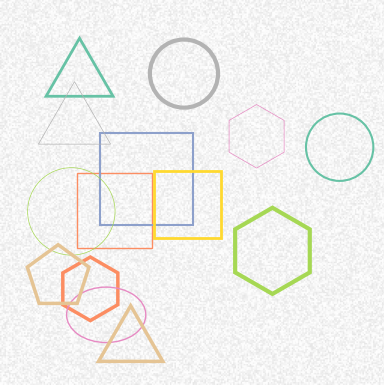[{"shape": "triangle", "thickness": 2, "radius": 0.5, "center": [0.207, 0.8]}, {"shape": "circle", "thickness": 1.5, "radius": 0.44, "center": [0.882, 0.618]}, {"shape": "hexagon", "thickness": 2.5, "radius": 0.41, "center": [0.235, 0.25]}, {"shape": "square", "thickness": 1, "radius": 0.49, "center": [0.297, 0.454]}, {"shape": "square", "thickness": 1.5, "radius": 0.6, "center": [0.381, 0.535]}, {"shape": "hexagon", "thickness": 0.5, "radius": 0.41, "center": [0.667, 0.646]}, {"shape": "oval", "thickness": 1, "radius": 0.51, "center": [0.276, 0.182]}, {"shape": "circle", "thickness": 0.5, "radius": 0.57, "center": [0.185, 0.451]}, {"shape": "hexagon", "thickness": 3, "radius": 0.56, "center": [0.708, 0.348]}, {"shape": "square", "thickness": 2, "radius": 0.43, "center": [0.486, 0.469]}, {"shape": "pentagon", "thickness": 2.5, "radius": 0.42, "center": [0.151, 0.28]}, {"shape": "triangle", "thickness": 2.5, "radius": 0.48, "center": [0.339, 0.11]}, {"shape": "triangle", "thickness": 0.5, "radius": 0.54, "center": [0.194, 0.68]}, {"shape": "circle", "thickness": 3, "radius": 0.44, "center": [0.478, 0.809]}]